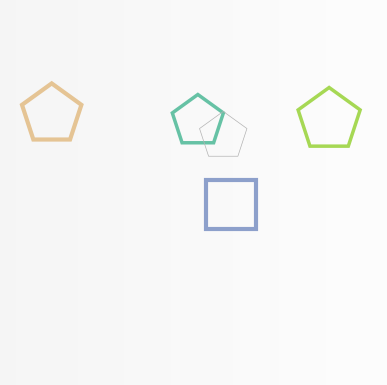[{"shape": "pentagon", "thickness": 2.5, "radius": 0.35, "center": [0.511, 0.685]}, {"shape": "square", "thickness": 3, "radius": 0.32, "center": [0.595, 0.469]}, {"shape": "pentagon", "thickness": 2.5, "radius": 0.42, "center": [0.849, 0.688]}, {"shape": "pentagon", "thickness": 3, "radius": 0.4, "center": [0.133, 0.703]}, {"shape": "pentagon", "thickness": 0.5, "radius": 0.32, "center": [0.576, 0.646]}]